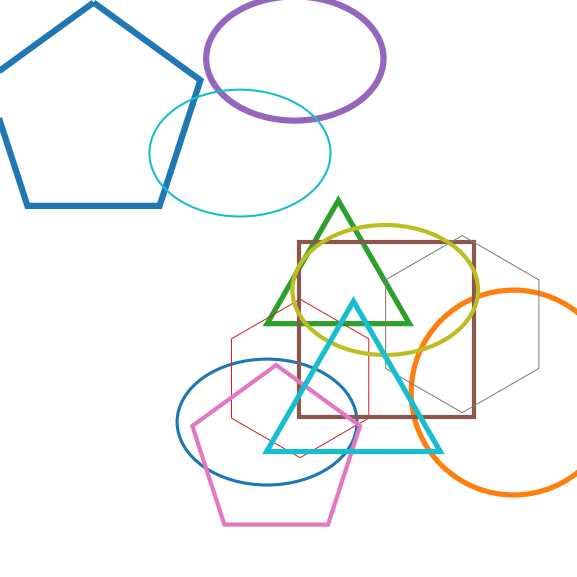[{"shape": "oval", "thickness": 1.5, "radius": 0.78, "center": [0.462, 0.268]}, {"shape": "pentagon", "thickness": 3, "radius": 0.97, "center": [0.162, 0.8]}, {"shape": "circle", "thickness": 2.5, "radius": 0.89, "center": [0.889, 0.319]}, {"shape": "triangle", "thickness": 2.5, "radius": 0.71, "center": [0.586, 0.51]}, {"shape": "hexagon", "thickness": 0.5, "radius": 0.69, "center": [0.52, 0.344]}, {"shape": "oval", "thickness": 3, "radius": 0.77, "center": [0.511, 0.898]}, {"shape": "square", "thickness": 2, "radius": 0.76, "center": [0.669, 0.428]}, {"shape": "pentagon", "thickness": 2, "radius": 0.76, "center": [0.478, 0.214]}, {"shape": "hexagon", "thickness": 0.5, "radius": 0.77, "center": [0.8, 0.438]}, {"shape": "oval", "thickness": 2, "radius": 0.8, "center": [0.667, 0.497]}, {"shape": "triangle", "thickness": 2.5, "radius": 0.87, "center": [0.612, 0.304]}, {"shape": "oval", "thickness": 1, "radius": 0.78, "center": [0.416, 0.734]}]